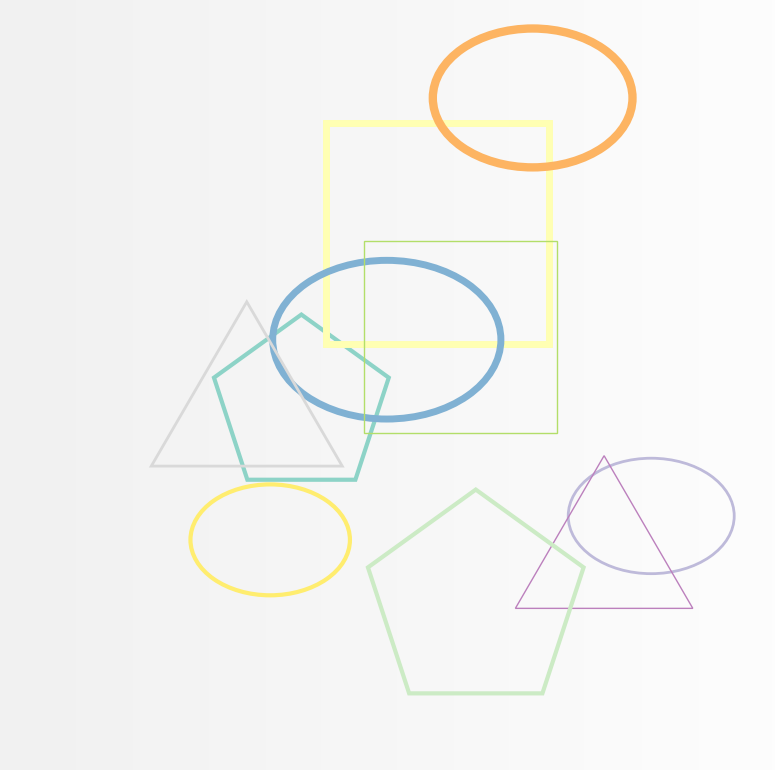[{"shape": "pentagon", "thickness": 1.5, "radius": 0.59, "center": [0.389, 0.473]}, {"shape": "square", "thickness": 2.5, "radius": 0.72, "center": [0.564, 0.696]}, {"shape": "oval", "thickness": 1, "radius": 0.54, "center": [0.84, 0.33]}, {"shape": "oval", "thickness": 2.5, "radius": 0.74, "center": [0.499, 0.559]}, {"shape": "oval", "thickness": 3, "radius": 0.64, "center": [0.687, 0.873]}, {"shape": "square", "thickness": 0.5, "radius": 0.62, "center": [0.594, 0.562]}, {"shape": "triangle", "thickness": 1, "radius": 0.71, "center": [0.318, 0.466]}, {"shape": "triangle", "thickness": 0.5, "radius": 0.66, "center": [0.779, 0.276]}, {"shape": "pentagon", "thickness": 1.5, "radius": 0.73, "center": [0.614, 0.218]}, {"shape": "oval", "thickness": 1.5, "radius": 0.51, "center": [0.349, 0.299]}]